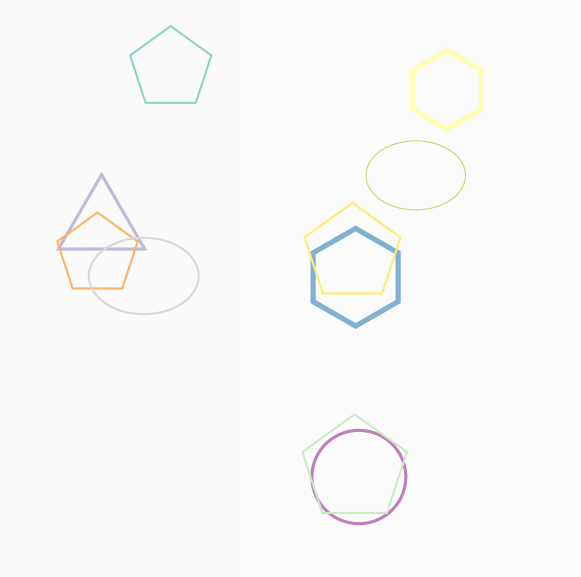[{"shape": "pentagon", "thickness": 1, "radius": 0.37, "center": [0.294, 0.88]}, {"shape": "hexagon", "thickness": 2.5, "radius": 0.34, "center": [0.769, 0.844]}, {"shape": "triangle", "thickness": 1.5, "radius": 0.43, "center": [0.175, 0.611]}, {"shape": "hexagon", "thickness": 2.5, "radius": 0.42, "center": [0.612, 0.519]}, {"shape": "pentagon", "thickness": 1, "radius": 0.36, "center": [0.168, 0.558]}, {"shape": "oval", "thickness": 0.5, "radius": 0.43, "center": [0.715, 0.695]}, {"shape": "oval", "thickness": 1, "radius": 0.47, "center": [0.247, 0.521]}, {"shape": "circle", "thickness": 1.5, "radius": 0.4, "center": [0.617, 0.173]}, {"shape": "pentagon", "thickness": 1, "radius": 0.47, "center": [0.61, 0.187]}, {"shape": "pentagon", "thickness": 1, "radius": 0.43, "center": [0.606, 0.561]}]